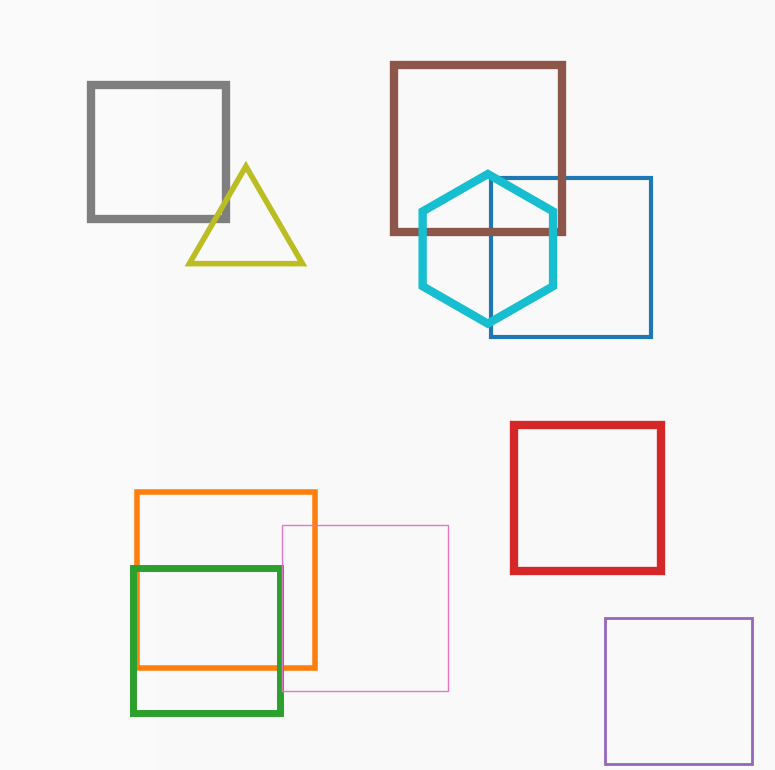[{"shape": "square", "thickness": 1.5, "radius": 0.52, "center": [0.737, 0.666]}, {"shape": "square", "thickness": 2, "radius": 0.57, "center": [0.292, 0.247]}, {"shape": "square", "thickness": 2.5, "radius": 0.47, "center": [0.266, 0.168]}, {"shape": "square", "thickness": 3, "radius": 0.47, "center": [0.758, 0.354]}, {"shape": "square", "thickness": 1, "radius": 0.47, "center": [0.875, 0.102]}, {"shape": "square", "thickness": 3, "radius": 0.54, "center": [0.616, 0.807]}, {"shape": "square", "thickness": 0.5, "radius": 0.54, "center": [0.471, 0.21]}, {"shape": "square", "thickness": 3, "radius": 0.44, "center": [0.205, 0.802]}, {"shape": "triangle", "thickness": 2, "radius": 0.42, "center": [0.317, 0.7]}, {"shape": "hexagon", "thickness": 3, "radius": 0.49, "center": [0.629, 0.677]}]